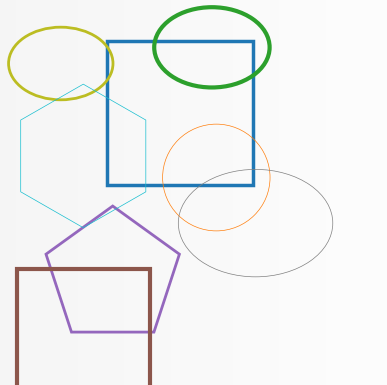[{"shape": "square", "thickness": 2.5, "radius": 0.94, "center": [0.465, 0.707]}, {"shape": "circle", "thickness": 0.5, "radius": 0.69, "center": [0.558, 0.539]}, {"shape": "oval", "thickness": 3, "radius": 0.74, "center": [0.547, 0.877]}, {"shape": "pentagon", "thickness": 2, "radius": 0.9, "center": [0.291, 0.284]}, {"shape": "square", "thickness": 3, "radius": 0.86, "center": [0.215, 0.129]}, {"shape": "oval", "thickness": 0.5, "radius": 1.0, "center": [0.659, 0.42]}, {"shape": "oval", "thickness": 2, "radius": 0.67, "center": [0.157, 0.835]}, {"shape": "hexagon", "thickness": 0.5, "radius": 0.93, "center": [0.215, 0.595]}]